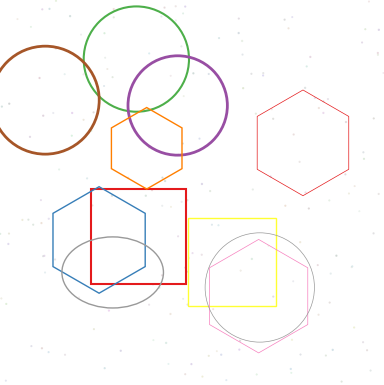[{"shape": "hexagon", "thickness": 0.5, "radius": 0.69, "center": [0.787, 0.629]}, {"shape": "square", "thickness": 1.5, "radius": 0.62, "center": [0.36, 0.386]}, {"shape": "hexagon", "thickness": 1, "radius": 0.69, "center": [0.257, 0.377]}, {"shape": "circle", "thickness": 1.5, "radius": 0.68, "center": [0.354, 0.847]}, {"shape": "circle", "thickness": 2, "radius": 0.65, "center": [0.462, 0.726]}, {"shape": "hexagon", "thickness": 1, "radius": 0.53, "center": [0.381, 0.615]}, {"shape": "square", "thickness": 1, "radius": 0.57, "center": [0.603, 0.319]}, {"shape": "circle", "thickness": 2, "radius": 0.7, "center": [0.117, 0.74]}, {"shape": "hexagon", "thickness": 0.5, "radius": 0.74, "center": [0.672, 0.231]}, {"shape": "oval", "thickness": 1, "radius": 0.66, "center": [0.293, 0.292]}, {"shape": "circle", "thickness": 0.5, "radius": 0.71, "center": [0.675, 0.253]}]